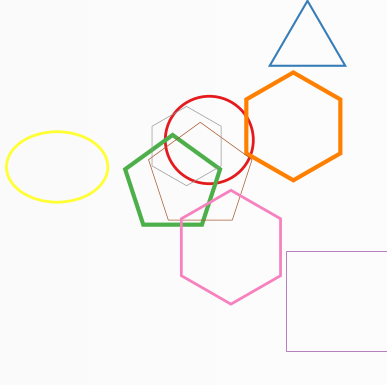[{"shape": "circle", "thickness": 2, "radius": 0.57, "center": [0.54, 0.636]}, {"shape": "triangle", "thickness": 1.5, "radius": 0.56, "center": [0.794, 0.885]}, {"shape": "pentagon", "thickness": 3, "radius": 0.64, "center": [0.445, 0.521]}, {"shape": "square", "thickness": 0.5, "radius": 0.65, "center": [0.869, 0.218]}, {"shape": "hexagon", "thickness": 3, "radius": 0.7, "center": [0.757, 0.672]}, {"shape": "oval", "thickness": 2, "radius": 0.65, "center": [0.147, 0.566]}, {"shape": "pentagon", "thickness": 0.5, "radius": 0.7, "center": [0.517, 0.542]}, {"shape": "hexagon", "thickness": 2, "radius": 0.74, "center": [0.596, 0.358]}, {"shape": "hexagon", "thickness": 0.5, "radius": 0.51, "center": [0.482, 0.621]}]